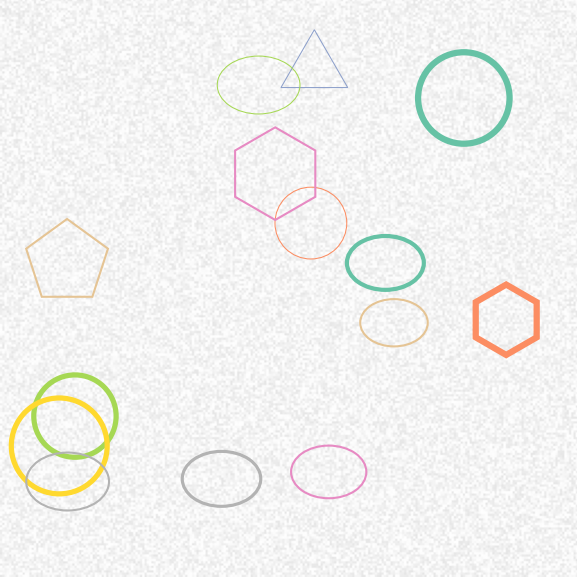[{"shape": "circle", "thickness": 3, "radius": 0.4, "center": [0.803, 0.829]}, {"shape": "oval", "thickness": 2, "radius": 0.33, "center": [0.667, 0.544]}, {"shape": "circle", "thickness": 0.5, "radius": 0.31, "center": [0.538, 0.613]}, {"shape": "hexagon", "thickness": 3, "radius": 0.3, "center": [0.877, 0.445]}, {"shape": "triangle", "thickness": 0.5, "radius": 0.33, "center": [0.544, 0.881]}, {"shape": "hexagon", "thickness": 1, "radius": 0.4, "center": [0.477, 0.698]}, {"shape": "oval", "thickness": 1, "radius": 0.33, "center": [0.569, 0.182]}, {"shape": "circle", "thickness": 2.5, "radius": 0.36, "center": [0.13, 0.279]}, {"shape": "oval", "thickness": 0.5, "radius": 0.36, "center": [0.448, 0.852]}, {"shape": "circle", "thickness": 2.5, "radius": 0.42, "center": [0.103, 0.227]}, {"shape": "oval", "thickness": 1, "radius": 0.29, "center": [0.682, 0.44]}, {"shape": "pentagon", "thickness": 1, "radius": 0.37, "center": [0.116, 0.545]}, {"shape": "oval", "thickness": 1.5, "radius": 0.34, "center": [0.384, 0.17]}, {"shape": "oval", "thickness": 1, "radius": 0.36, "center": [0.117, 0.165]}]